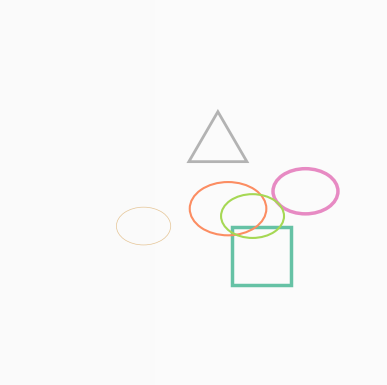[{"shape": "square", "thickness": 2.5, "radius": 0.38, "center": [0.675, 0.335]}, {"shape": "oval", "thickness": 1.5, "radius": 0.49, "center": [0.588, 0.458]}, {"shape": "oval", "thickness": 2.5, "radius": 0.42, "center": [0.788, 0.503]}, {"shape": "oval", "thickness": 1.5, "radius": 0.41, "center": [0.652, 0.439]}, {"shape": "oval", "thickness": 0.5, "radius": 0.35, "center": [0.37, 0.413]}, {"shape": "triangle", "thickness": 2, "radius": 0.43, "center": [0.562, 0.623]}]